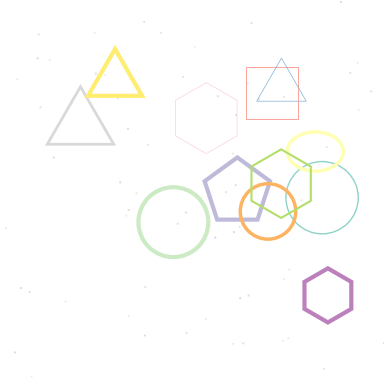[{"shape": "circle", "thickness": 1, "radius": 0.47, "center": [0.837, 0.486]}, {"shape": "oval", "thickness": 2.5, "radius": 0.36, "center": [0.819, 0.607]}, {"shape": "pentagon", "thickness": 3, "radius": 0.45, "center": [0.616, 0.502]}, {"shape": "square", "thickness": 0.5, "radius": 0.34, "center": [0.707, 0.759]}, {"shape": "triangle", "thickness": 0.5, "radius": 0.37, "center": [0.731, 0.774]}, {"shape": "circle", "thickness": 2.5, "radius": 0.36, "center": [0.696, 0.451]}, {"shape": "hexagon", "thickness": 1.5, "radius": 0.45, "center": [0.73, 0.523]}, {"shape": "hexagon", "thickness": 0.5, "radius": 0.46, "center": [0.536, 0.693]}, {"shape": "triangle", "thickness": 2, "radius": 0.5, "center": [0.209, 0.675]}, {"shape": "hexagon", "thickness": 3, "radius": 0.35, "center": [0.852, 0.233]}, {"shape": "circle", "thickness": 3, "radius": 0.45, "center": [0.45, 0.423]}, {"shape": "triangle", "thickness": 3, "radius": 0.41, "center": [0.299, 0.792]}]